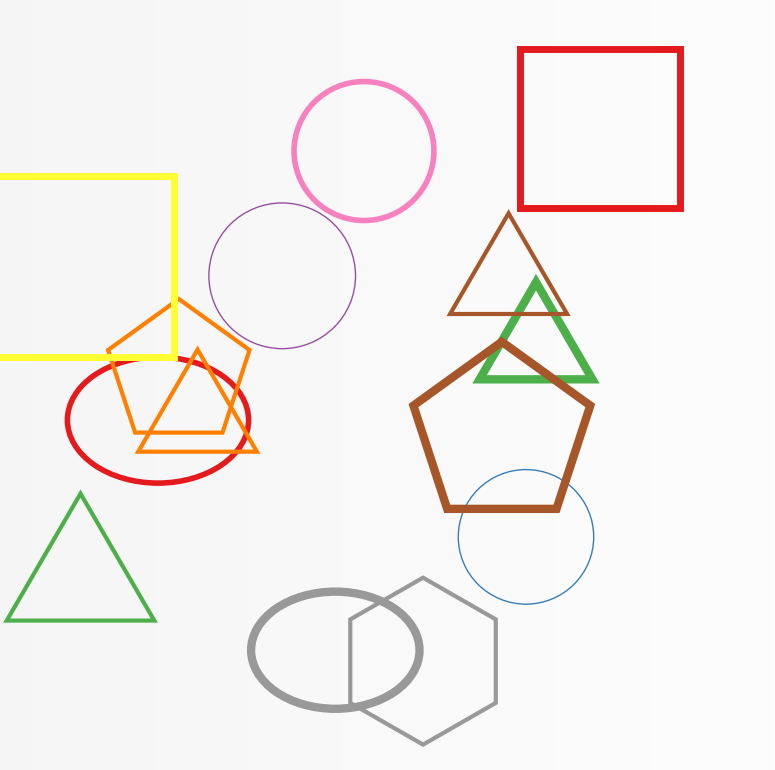[{"shape": "oval", "thickness": 2, "radius": 0.58, "center": [0.204, 0.454]}, {"shape": "square", "thickness": 2.5, "radius": 0.52, "center": [0.775, 0.833]}, {"shape": "circle", "thickness": 0.5, "radius": 0.44, "center": [0.679, 0.303]}, {"shape": "triangle", "thickness": 3, "radius": 0.42, "center": [0.692, 0.549]}, {"shape": "triangle", "thickness": 1.5, "radius": 0.55, "center": [0.104, 0.249]}, {"shape": "circle", "thickness": 0.5, "radius": 0.47, "center": [0.364, 0.642]}, {"shape": "pentagon", "thickness": 1.5, "radius": 0.48, "center": [0.231, 0.516]}, {"shape": "triangle", "thickness": 1.5, "radius": 0.44, "center": [0.255, 0.458]}, {"shape": "square", "thickness": 2.5, "radius": 0.59, "center": [0.108, 0.654]}, {"shape": "triangle", "thickness": 1.5, "radius": 0.44, "center": [0.656, 0.636]}, {"shape": "pentagon", "thickness": 3, "radius": 0.6, "center": [0.648, 0.436]}, {"shape": "circle", "thickness": 2, "radius": 0.45, "center": [0.47, 0.804]}, {"shape": "hexagon", "thickness": 1.5, "radius": 0.54, "center": [0.546, 0.141]}, {"shape": "oval", "thickness": 3, "radius": 0.54, "center": [0.433, 0.156]}]